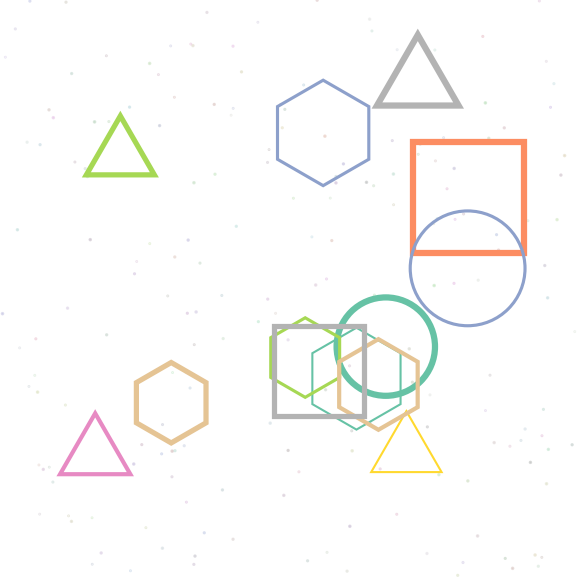[{"shape": "circle", "thickness": 3, "radius": 0.43, "center": [0.668, 0.399]}, {"shape": "hexagon", "thickness": 1, "radius": 0.44, "center": [0.617, 0.343]}, {"shape": "square", "thickness": 3, "radius": 0.48, "center": [0.811, 0.656]}, {"shape": "hexagon", "thickness": 1.5, "radius": 0.46, "center": [0.56, 0.769]}, {"shape": "circle", "thickness": 1.5, "radius": 0.5, "center": [0.81, 0.534]}, {"shape": "triangle", "thickness": 2, "radius": 0.35, "center": [0.165, 0.213]}, {"shape": "triangle", "thickness": 2.5, "radius": 0.34, "center": [0.208, 0.73]}, {"shape": "hexagon", "thickness": 1.5, "radius": 0.34, "center": [0.528, 0.38]}, {"shape": "triangle", "thickness": 1, "radius": 0.35, "center": [0.704, 0.217]}, {"shape": "hexagon", "thickness": 2.5, "radius": 0.35, "center": [0.296, 0.302]}, {"shape": "hexagon", "thickness": 2, "radius": 0.39, "center": [0.655, 0.333]}, {"shape": "square", "thickness": 2.5, "radius": 0.39, "center": [0.552, 0.357]}, {"shape": "triangle", "thickness": 3, "radius": 0.41, "center": [0.723, 0.857]}]